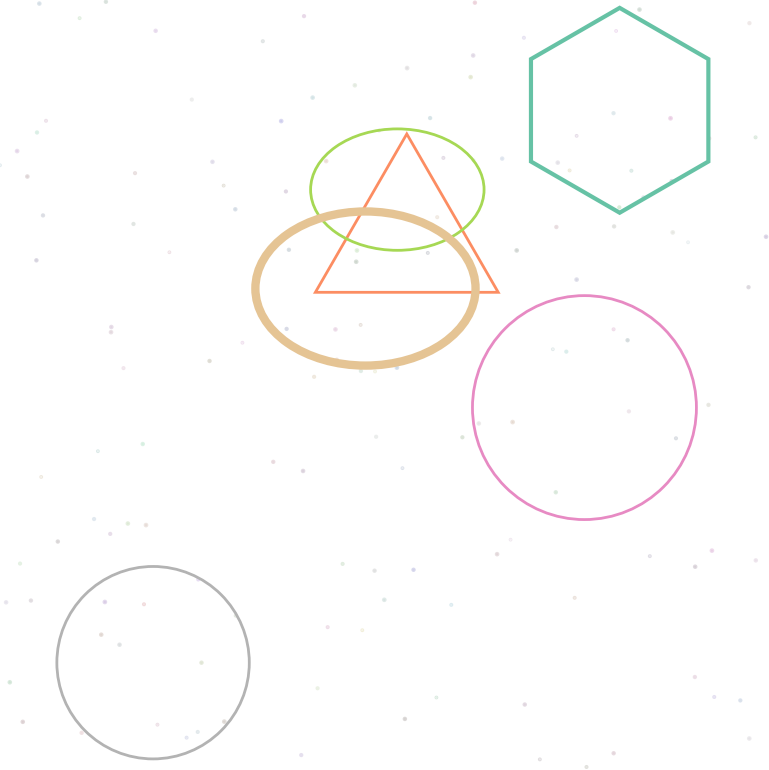[{"shape": "hexagon", "thickness": 1.5, "radius": 0.67, "center": [0.805, 0.857]}, {"shape": "triangle", "thickness": 1, "radius": 0.69, "center": [0.528, 0.689]}, {"shape": "circle", "thickness": 1, "radius": 0.73, "center": [0.759, 0.471]}, {"shape": "oval", "thickness": 1, "radius": 0.56, "center": [0.516, 0.754]}, {"shape": "oval", "thickness": 3, "radius": 0.71, "center": [0.475, 0.625]}, {"shape": "circle", "thickness": 1, "radius": 0.62, "center": [0.199, 0.139]}]